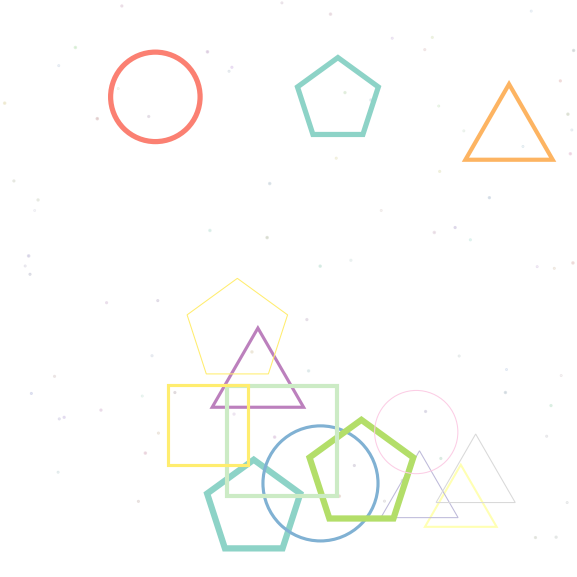[{"shape": "pentagon", "thickness": 2.5, "radius": 0.37, "center": [0.585, 0.826]}, {"shape": "pentagon", "thickness": 3, "radius": 0.42, "center": [0.439, 0.118]}, {"shape": "triangle", "thickness": 1, "radius": 0.36, "center": [0.798, 0.123]}, {"shape": "triangle", "thickness": 0.5, "radius": 0.39, "center": [0.726, 0.141]}, {"shape": "circle", "thickness": 2.5, "radius": 0.39, "center": [0.269, 0.831]}, {"shape": "circle", "thickness": 1.5, "radius": 0.5, "center": [0.555, 0.162]}, {"shape": "triangle", "thickness": 2, "radius": 0.44, "center": [0.881, 0.766]}, {"shape": "pentagon", "thickness": 3, "radius": 0.47, "center": [0.626, 0.178]}, {"shape": "circle", "thickness": 0.5, "radius": 0.36, "center": [0.721, 0.251]}, {"shape": "triangle", "thickness": 0.5, "radius": 0.4, "center": [0.824, 0.169]}, {"shape": "triangle", "thickness": 1.5, "radius": 0.46, "center": [0.447, 0.34]}, {"shape": "square", "thickness": 2, "radius": 0.48, "center": [0.488, 0.236]}, {"shape": "pentagon", "thickness": 0.5, "radius": 0.46, "center": [0.411, 0.426]}, {"shape": "square", "thickness": 1.5, "radius": 0.35, "center": [0.361, 0.263]}]